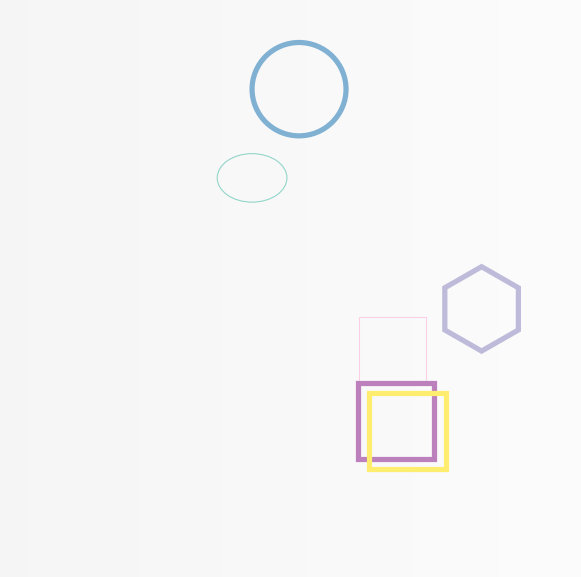[{"shape": "oval", "thickness": 0.5, "radius": 0.3, "center": [0.434, 0.691]}, {"shape": "hexagon", "thickness": 2.5, "radius": 0.37, "center": [0.829, 0.464]}, {"shape": "circle", "thickness": 2.5, "radius": 0.4, "center": [0.514, 0.845]}, {"shape": "square", "thickness": 0.5, "radius": 0.29, "center": [0.676, 0.393]}, {"shape": "square", "thickness": 2.5, "radius": 0.33, "center": [0.681, 0.27]}, {"shape": "square", "thickness": 2.5, "radius": 0.33, "center": [0.701, 0.252]}]